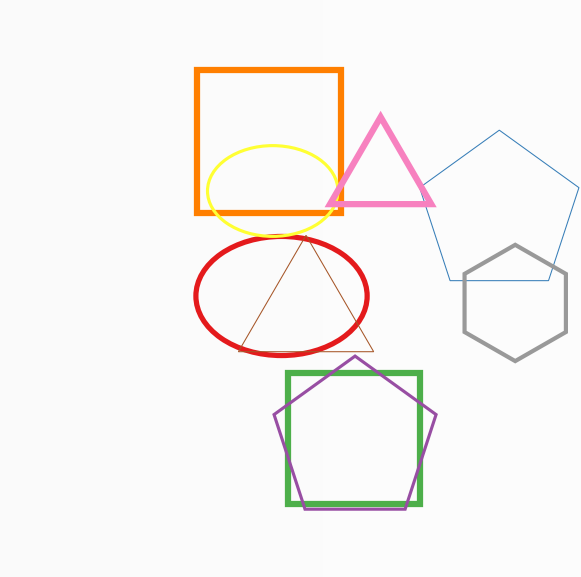[{"shape": "oval", "thickness": 2.5, "radius": 0.74, "center": [0.484, 0.487]}, {"shape": "pentagon", "thickness": 0.5, "radius": 0.72, "center": [0.859, 0.63]}, {"shape": "square", "thickness": 3, "radius": 0.57, "center": [0.609, 0.24]}, {"shape": "pentagon", "thickness": 1.5, "radius": 0.73, "center": [0.611, 0.236]}, {"shape": "square", "thickness": 3, "radius": 0.62, "center": [0.463, 0.754]}, {"shape": "oval", "thickness": 1.5, "radius": 0.56, "center": [0.469, 0.668]}, {"shape": "triangle", "thickness": 0.5, "radius": 0.67, "center": [0.526, 0.457]}, {"shape": "triangle", "thickness": 3, "radius": 0.5, "center": [0.655, 0.696]}, {"shape": "hexagon", "thickness": 2, "radius": 0.5, "center": [0.886, 0.475]}]